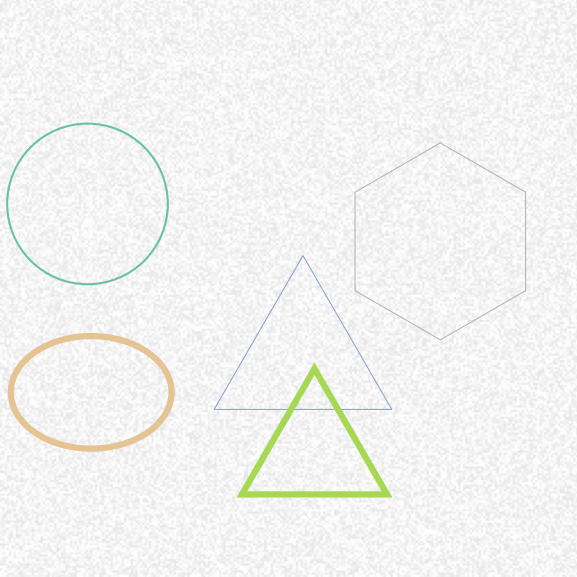[{"shape": "circle", "thickness": 1, "radius": 0.7, "center": [0.152, 0.646]}, {"shape": "triangle", "thickness": 0.5, "radius": 0.89, "center": [0.525, 0.379]}, {"shape": "triangle", "thickness": 3, "radius": 0.73, "center": [0.545, 0.216]}, {"shape": "oval", "thickness": 3, "radius": 0.7, "center": [0.158, 0.32]}, {"shape": "hexagon", "thickness": 0.5, "radius": 0.85, "center": [0.762, 0.581]}]